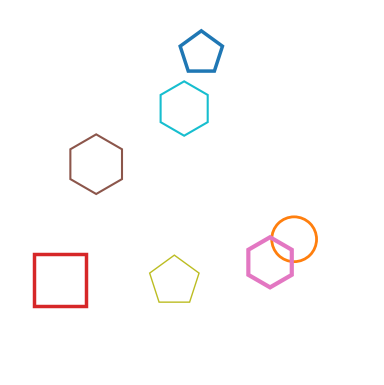[{"shape": "pentagon", "thickness": 2.5, "radius": 0.29, "center": [0.523, 0.862]}, {"shape": "circle", "thickness": 2, "radius": 0.29, "center": [0.764, 0.379]}, {"shape": "square", "thickness": 2.5, "radius": 0.34, "center": [0.156, 0.274]}, {"shape": "hexagon", "thickness": 1.5, "radius": 0.39, "center": [0.25, 0.574]}, {"shape": "hexagon", "thickness": 3, "radius": 0.33, "center": [0.701, 0.319]}, {"shape": "pentagon", "thickness": 1, "radius": 0.34, "center": [0.453, 0.27]}, {"shape": "hexagon", "thickness": 1.5, "radius": 0.35, "center": [0.478, 0.718]}]